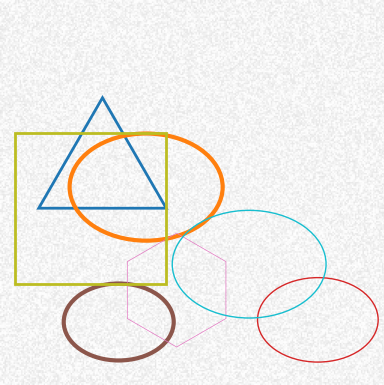[{"shape": "triangle", "thickness": 2, "radius": 0.96, "center": [0.266, 0.555]}, {"shape": "oval", "thickness": 3, "radius": 0.99, "center": [0.38, 0.514]}, {"shape": "oval", "thickness": 1, "radius": 0.78, "center": [0.826, 0.169]}, {"shape": "oval", "thickness": 3, "radius": 0.71, "center": [0.308, 0.164]}, {"shape": "hexagon", "thickness": 0.5, "radius": 0.74, "center": [0.459, 0.247]}, {"shape": "square", "thickness": 2, "radius": 0.98, "center": [0.234, 0.459]}, {"shape": "oval", "thickness": 1, "radius": 1.0, "center": [0.647, 0.314]}]